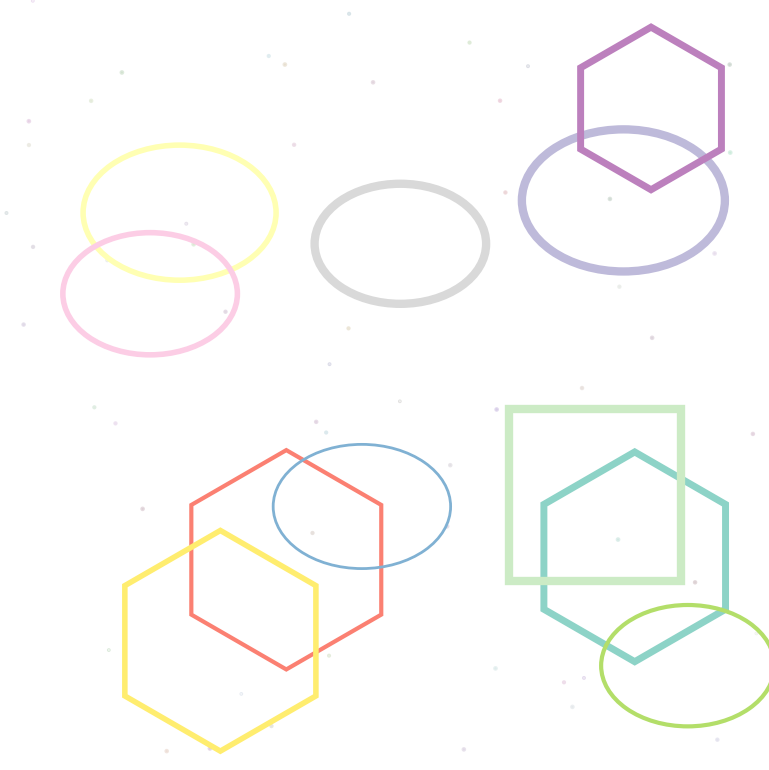[{"shape": "hexagon", "thickness": 2.5, "radius": 0.68, "center": [0.824, 0.277]}, {"shape": "oval", "thickness": 2, "radius": 0.63, "center": [0.233, 0.724]}, {"shape": "oval", "thickness": 3, "radius": 0.66, "center": [0.81, 0.74]}, {"shape": "hexagon", "thickness": 1.5, "radius": 0.71, "center": [0.372, 0.273]}, {"shape": "oval", "thickness": 1, "radius": 0.58, "center": [0.47, 0.342]}, {"shape": "oval", "thickness": 1.5, "radius": 0.56, "center": [0.893, 0.135]}, {"shape": "oval", "thickness": 2, "radius": 0.57, "center": [0.195, 0.619]}, {"shape": "oval", "thickness": 3, "radius": 0.56, "center": [0.52, 0.683]}, {"shape": "hexagon", "thickness": 2.5, "radius": 0.53, "center": [0.845, 0.859]}, {"shape": "square", "thickness": 3, "radius": 0.56, "center": [0.773, 0.357]}, {"shape": "hexagon", "thickness": 2, "radius": 0.72, "center": [0.286, 0.168]}]